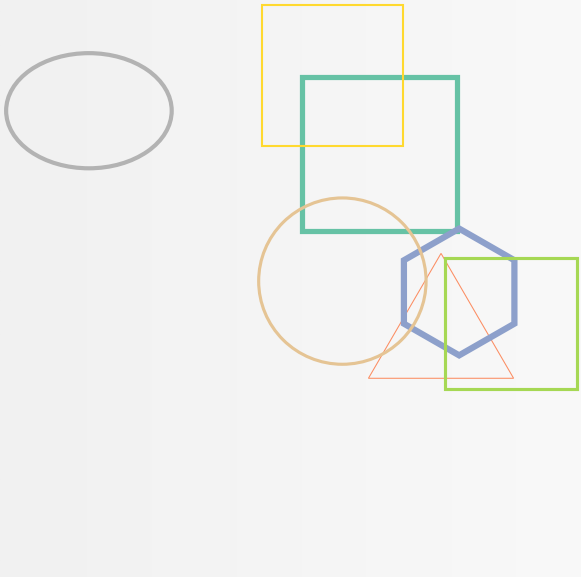[{"shape": "square", "thickness": 2.5, "radius": 0.67, "center": [0.653, 0.733]}, {"shape": "triangle", "thickness": 0.5, "radius": 0.72, "center": [0.759, 0.416]}, {"shape": "hexagon", "thickness": 3, "radius": 0.55, "center": [0.79, 0.494]}, {"shape": "square", "thickness": 1.5, "radius": 0.57, "center": [0.879, 0.439]}, {"shape": "square", "thickness": 1, "radius": 0.61, "center": [0.572, 0.868]}, {"shape": "circle", "thickness": 1.5, "radius": 0.72, "center": [0.589, 0.512]}, {"shape": "oval", "thickness": 2, "radius": 0.71, "center": [0.153, 0.807]}]